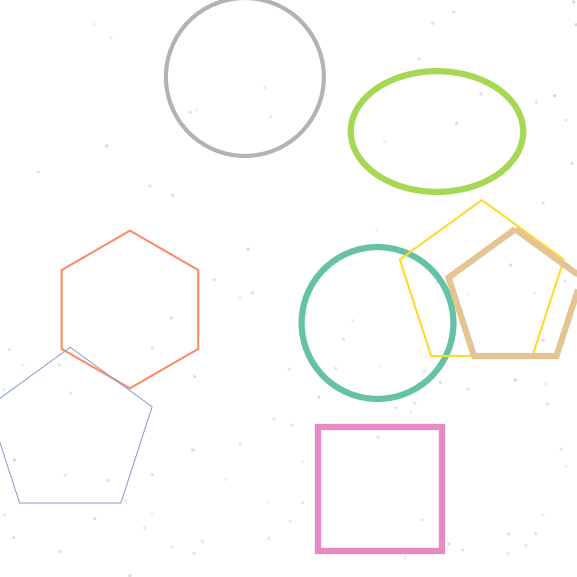[{"shape": "circle", "thickness": 3, "radius": 0.66, "center": [0.654, 0.44]}, {"shape": "hexagon", "thickness": 1, "radius": 0.68, "center": [0.225, 0.463]}, {"shape": "pentagon", "thickness": 0.5, "radius": 0.75, "center": [0.122, 0.249]}, {"shape": "square", "thickness": 3, "radius": 0.54, "center": [0.658, 0.152]}, {"shape": "oval", "thickness": 3, "radius": 0.75, "center": [0.757, 0.771]}, {"shape": "pentagon", "thickness": 1, "radius": 0.75, "center": [0.834, 0.503]}, {"shape": "pentagon", "thickness": 3, "radius": 0.61, "center": [0.892, 0.481]}, {"shape": "circle", "thickness": 2, "radius": 0.68, "center": [0.424, 0.866]}]